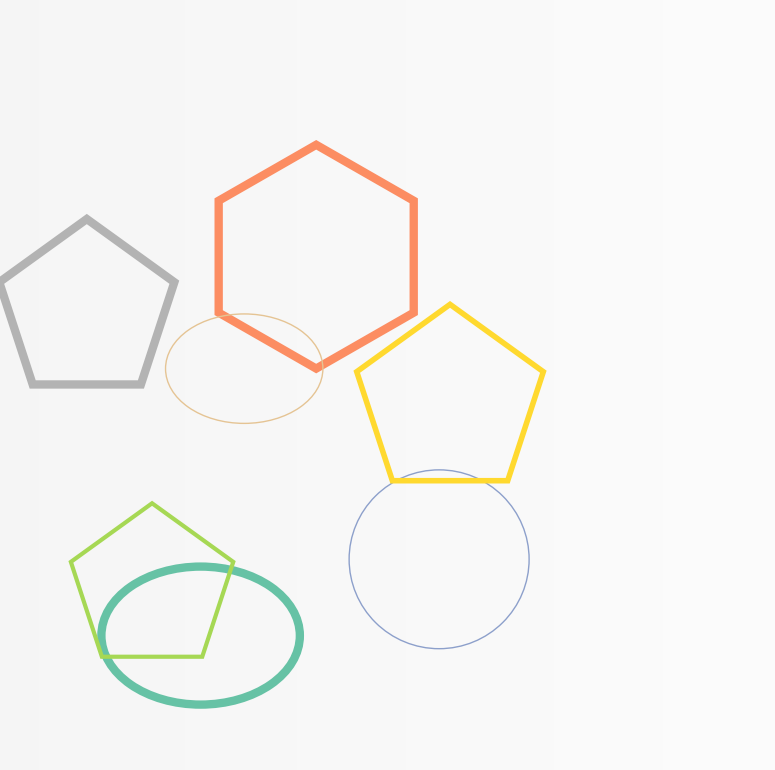[{"shape": "oval", "thickness": 3, "radius": 0.64, "center": [0.259, 0.175]}, {"shape": "hexagon", "thickness": 3, "radius": 0.73, "center": [0.408, 0.667]}, {"shape": "circle", "thickness": 0.5, "radius": 0.58, "center": [0.567, 0.274]}, {"shape": "pentagon", "thickness": 1.5, "radius": 0.55, "center": [0.196, 0.236]}, {"shape": "pentagon", "thickness": 2, "radius": 0.63, "center": [0.581, 0.478]}, {"shape": "oval", "thickness": 0.5, "radius": 0.51, "center": [0.315, 0.521]}, {"shape": "pentagon", "thickness": 3, "radius": 0.59, "center": [0.112, 0.597]}]